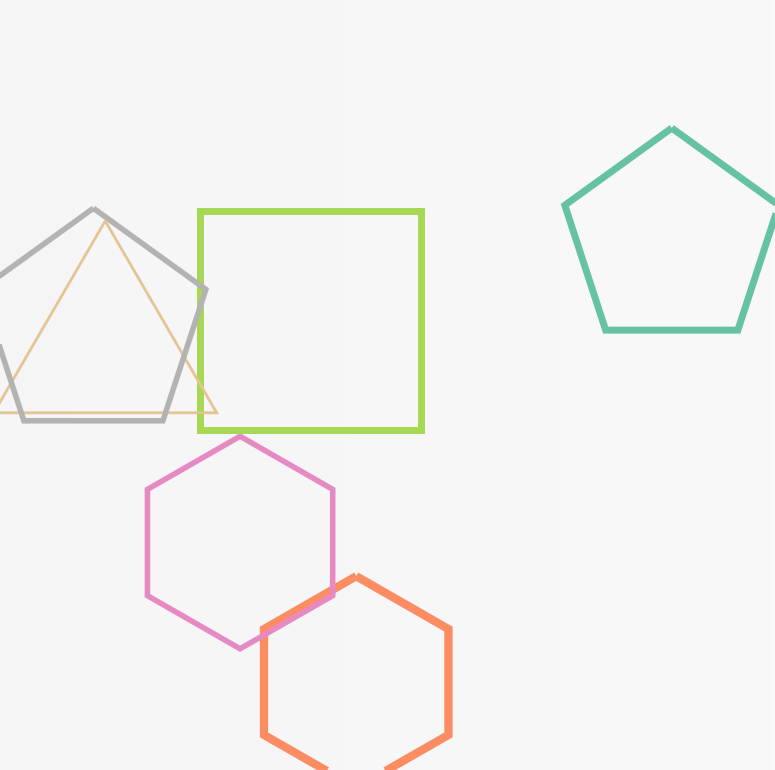[{"shape": "pentagon", "thickness": 2.5, "radius": 0.73, "center": [0.867, 0.689]}, {"shape": "hexagon", "thickness": 3, "radius": 0.69, "center": [0.46, 0.114]}, {"shape": "hexagon", "thickness": 2, "radius": 0.69, "center": [0.31, 0.295]}, {"shape": "square", "thickness": 2.5, "radius": 0.71, "center": [0.401, 0.584]}, {"shape": "triangle", "thickness": 1, "radius": 0.83, "center": [0.136, 0.547]}, {"shape": "pentagon", "thickness": 2, "radius": 0.76, "center": [0.12, 0.577]}]